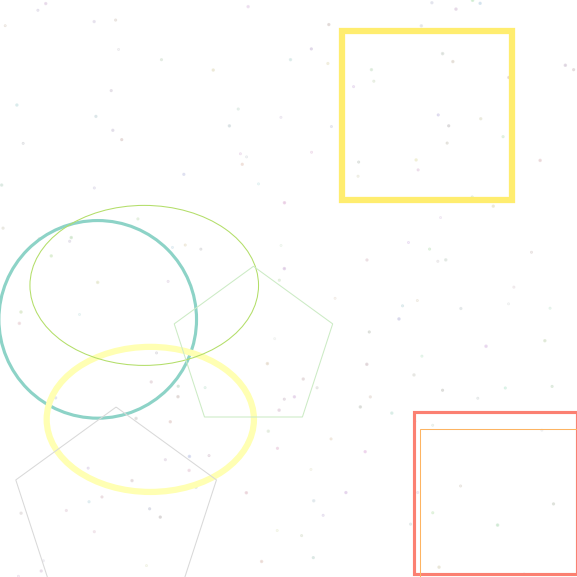[{"shape": "circle", "thickness": 1.5, "radius": 0.86, "center": [0.169, 0.446]}, {"shape": "oval", "thickness": 3, "radius": 0.9, "center": [0.26, 0.273]}, {"shape": "square", "thickness": 1.5, "radius": 0.7, "center": [0.858, 0.146]}, {"shape": "square", "thickness": 0.5, "radius": 0.69, "center": [0.866, 0.118]}, {"shape": "oval", "thickness": 0.5, "radius": 0.99, "center": [0.25, 0.505]}, {"shape": "pentagon", "thickness": 0.5, "radius": 0.91, "center": [0.201, 0.112]}, {"shape": "pentagon", "thickness": 0.5, "radius": 0.72, "center": [0.439, 0.394]}, {"shape": "square", "thickness": 3, "radius": 0.73, "center": [0.74, 0.8]}]